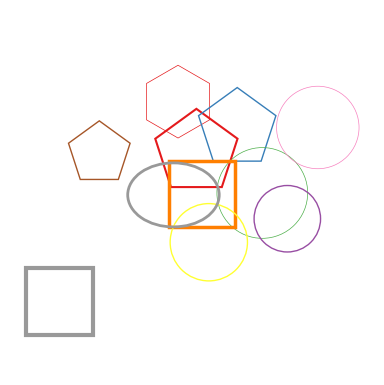[{"shape": "pentagon", "thickness": 1.5, "radius": 0.56, "center": [0.51, 0.605]}, {"shape": "hexagon", "thickness": 0.5, "radius": 0.47, "center": [0.462, 0.736]}, {"shape": "pentagon", "thickness": 1, "radius": 0.53, "center": [0.616, 0.667]}, {"shape": "circle", "thickness": 0.5, "radius": 0.59, "center": [0.681, 0.499]}, {"shape": "circle", "thickness": 1, "radius": 0.43, "center": [0.746, 0.432]}, {"shape": "square", "thickness": 2.5, "radius": 0.43, "center": [0.525, 0.495]}, {"shape": "circle", "thickness": 1, "radius": 0.5, "center": [0.542, 0.371]}, {"shape": "pentagon", "thickness": 1, "radius": 0.42, "center": [0.258, 0.602]}, {"shape": "circle", "thickness": 0.5, "radius": 0.54, "center": [0.825, 0.669]}, {"shape": "oval", "thickness": 2, "radius": 0.59, "center": [0.451, 0.494]}, {"shape": "square", "thickness": 3, "radius": 0.43, "center": [0.154, 0.216]}]